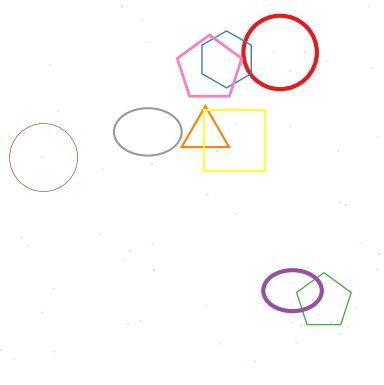[{"shape": "circle", "thickness": 3, "radius": 0.48, "center": [0.728, 0.864]}, {"shape": "hexagon", "thickness": 1, "radius": 0.37, "center": [0.589, 0.846]}, {"shape": "pentagon", "thickness": 1, "radius": 0.37, "center": [0.841, 0.217]}, {"shape": "oval", "thickness": 3, "radius": 0.38, "center": [0.76, 0.245]}, {"shape": "triangle", "thickness": 1.5, "radius": 0.36, "center": [0.533, 0.653]}, {"shape": "square", "thickness": 1.5, "radius": 0.4, "center": [0.609, 0.636]}, {"shape": "circle", "thickness": 0.5, "radius": 0.44, "center": [0.113, 0.591]}, {"shape": "pentagon", "thickness": 2, "radius": 0.44, "center": [0.544, 0.821]}, {"shape": "oval", "thickness": 1.5, "radius": 0.44, "center": [0.384, 0.657]}]